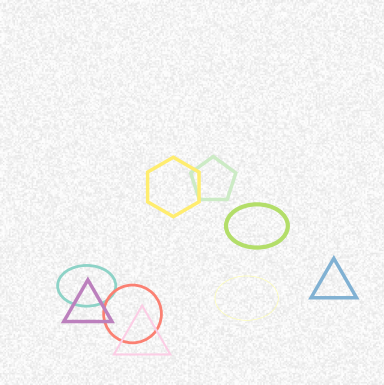[{"shape": "oval", "thickness": 2, "radius": 0.38, "center": [0.225, 0.258]}, {"shape": "oval", "thickness": 0.5, "radius": 0.41, "center": [0.641, 0.226]}, {"shape": "circle", "thickness": 2, "radius": 0.38, "center": [0.344, 0.185]}, {"shape": "triangle", "thickness": 2.5, "radius": 0.34, "center": [0.867, 0.261]}, {"shape": "oval", "thickness": 3, "radius": 0.4, "center": [0.667, 0.413]}, {"shape": "triangle", "thickness": 1.5, "radius": 0.42, "center": [0.369, 0.122]}, {"shape": "triangle", "thickness": 2.5, "radius": 0.36, "center": [0.228, 0.201]}, {"shape": "pentagon", "thickness": 2.5, "radius": 0.31, "center": [0.554, 0.532]}, {"shape": "hexagon", "thickness": 2.5, "radius": 0.39, "center": [0.45, 0.514]}]